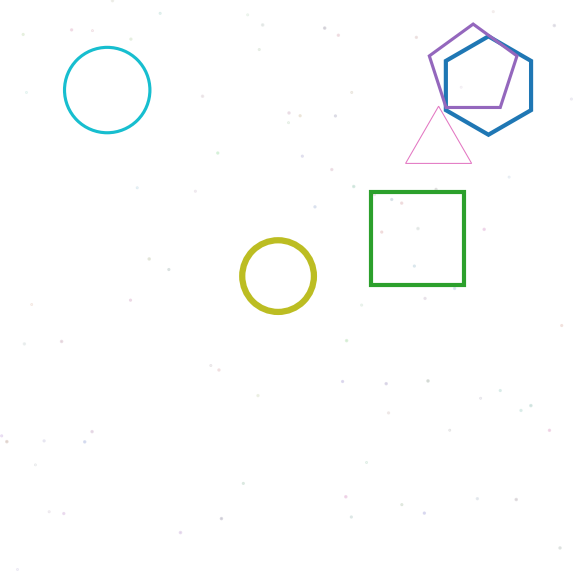[{"shape": "hexagon", "thickness": 2, "radius": 0.43, "center": [0.846, 0.851]}, {"shape": "square", "thickness": 2, "radius": 0.4, "center": [0.723, 0.586]}, {"shape": "pentagon", "thickness": 1.5, "radius": 0.4, "center": [0.819, 0.878]}, {"shape": "triangle", "thickness": 0.5, "radius": 0.33, "center": [0.759, 0.749]}, {"shape": "circle", "thickness": 3, "radius": 0.31, "center": [0.482, 0.521]}, {"shape": "circle", "thickness": 1.5, "radius": 0.37, "center": [0.186, 0.843]}]